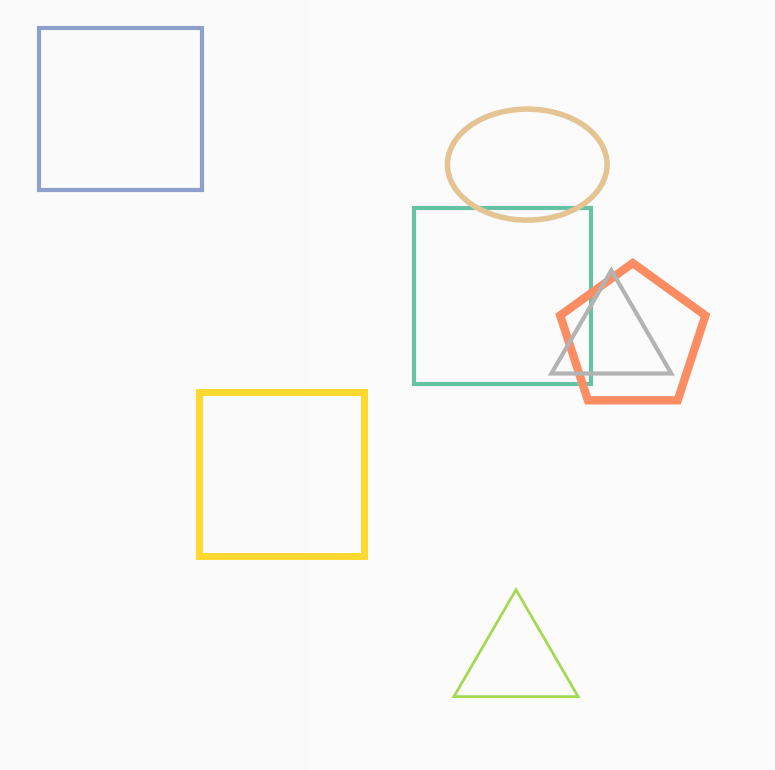[{"shape": "square", "thickness": 1.5, "radius": 0.57, "center": [0.649, 0.615]}, {"shape": "pentagon", "thickness": 3, "radius": 0.49, "center": [0.817, 0.56]}, {"shape": "square", "thickness": 1.5, "radius": 0.52, "center": [0.156, 0.859]}, {"shape": "triangle", "thickness": 1, "radius": 0.46, "center": [0.666, 0.142]}, {"shape": "square", "thickness": 2.5, "radius": 0.53, "center": [0.363, 0.385]}, {"shape": "oval", "thickness": 2, "radius": 0.51, "center": [0.68, 0.786]}, {"shape": "triangle", "thickness": 1.5, "radius": 0.45, "center": [0.789, 0.56]}]